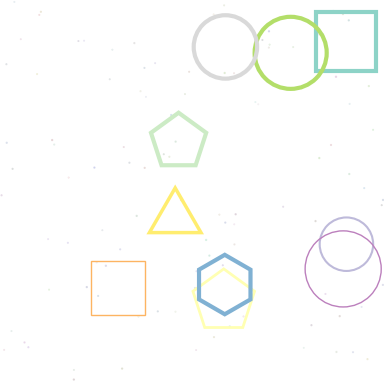[{"shape": "square", "thickness": 3, "radius": 0.39, "center": [0.898, 0.893]}, {"shape": "pentagon", "thickness": 2, "radius": 0.42, "center": [0.581, 0.217]}, {"shape": "circle", "thickness": 1.5, "radius": 0.35, "center": [0.9, 0.366]}, {"shape": "hexagon", "thickness": 3, "radius": 0.39, "center": [0.584, 0.261]}, {"shape": "square", "thickness": 1, "radius": 0.35, "center": [0.307, 0.252]}, {"shape": "circle", "thickness": 3, "radius": 0.47, "center": [0.755, 0.863]}, {"shape": "circle", "thickness": 3, "radius": 0.41, "center": [0.585, 0.878]}, {"shape": "circle", "thickness": 1, "radius": 0.49, "center": [0.891, 0.302]}, {"shape": "pentagon", "thickness": 3, "radius": 0.38, "center": [0.464, 0.632]}, {"shape": "triangle", "thickness": 2.5, "radius": 0.39, "center": [0.455, 0.435]}]